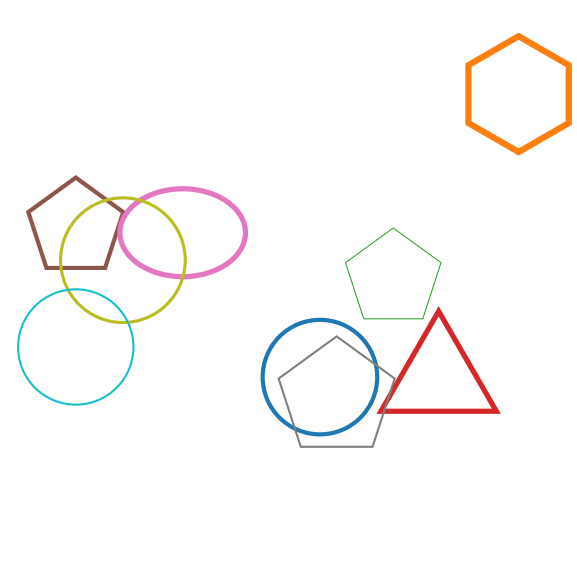[{"shape": "circle", "thickness": 2, "radius": 0.5, "center": [0.554, 0.346]}, {"shape": "hexagon", "thickness": 3, "radius": 0.5, "center": [0.898, 0.836]}, {"shape": "pentagon", "thickness": 0.5, "radius": 0.43, "center": [0.681, 0.517]}, {"shape": "triangle", "thickness": 2.5, "radius": 0.58, "center": [0.76, 0.345]}, {"shape": "pentagon", "thickness": 2, "radius": 0.43, "center": [0.131, 0.605]}, {"shape": "oval", "thickness": 2.5, "radius": 0.54, "center": [0.316, 0.596]}, {"shape": "pentagon", "thickness": 1, "radius": 0.53, "center": [0.583, 0.311]}, {"shape": "circle", "thickness": 1.5, "radius": 0.54, "center": [0.213, 0.549]}, {"shape": "circle", "thickness": 1, "radius": 0.5, "center": [0.131, 0.398]}]